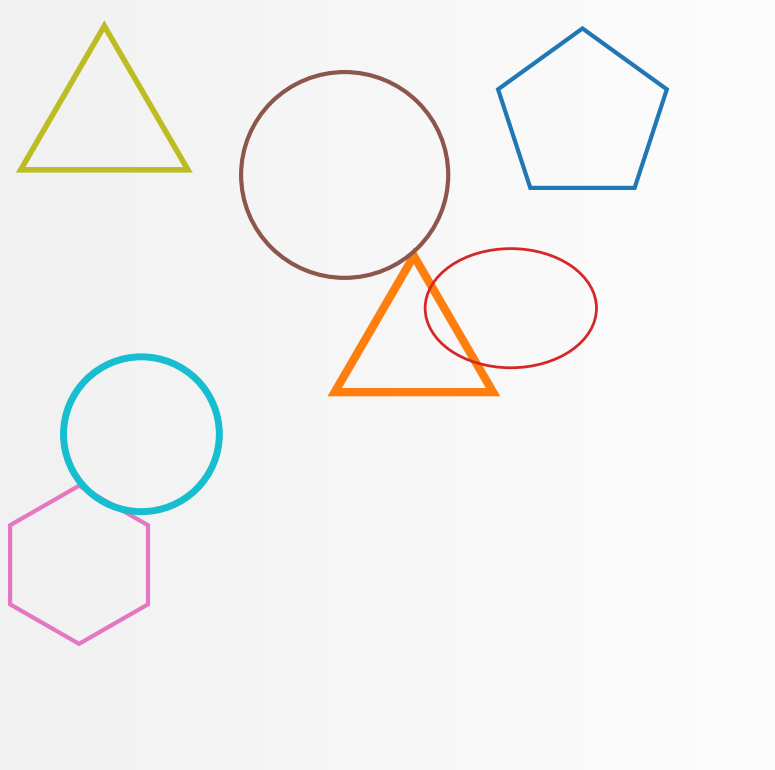[{"shape": "pentagon", "thickness": 1.5, "radius": 0.57, "center": [0.752, 0.849]}, {"shape": "triangle", "thickness": 3, "radius": 0.59, "center": [0.534, 0.55]}, {"shape": "oval", "thickness": 1, "radius": 0.55, "center": [0.659, 0.6]}, {"shape": "circle", "thickness": 1.5, "radius": 0.67, "center": [0.445, 0.773]}, {"shape": "hexagon", "thickness": 1.5, "radius": 0.51, "center": [0.102, 0.267]}, {"shape": "triangle", "thickness": 2, "radius": 0.62, "center": [0.135, 0.842]}, {"shape": "circle", "thickness": 2.5, "radius": 0.5, "center": [0.182, 0.436]}]